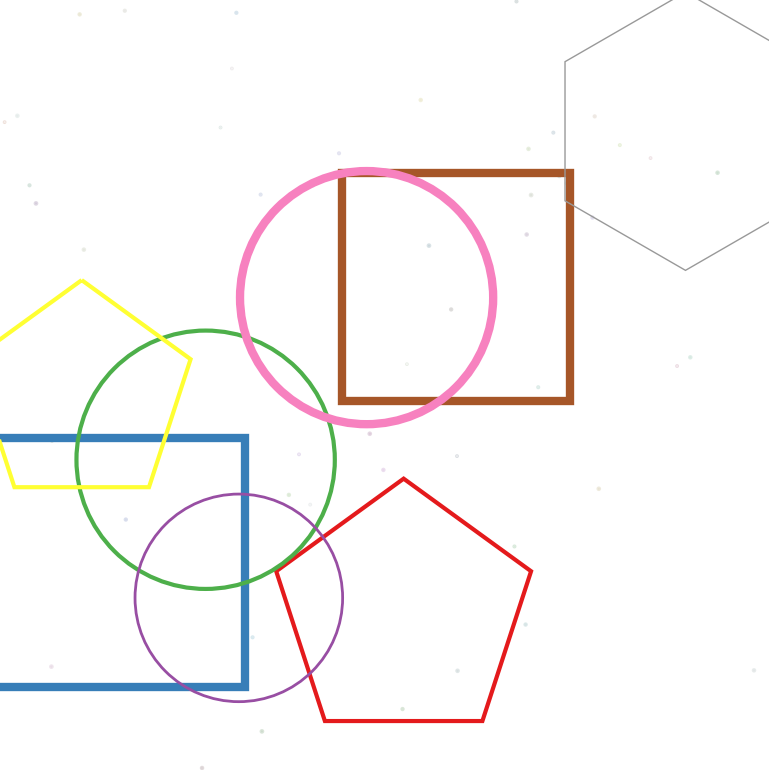[{"shape": "pentagon", "thickness": 1.5, "radius": 0.87, "center": [0.524, 0.204]}, {"shape": "square", "thickness": 3, "radius": 0.81, "center": [0.157, 0.27]}, {"shape": "circle", "thickness": 1.5, "radius": 0.84, "center": [0.267, 0.403]}, {"shape": "circle", "thickness": 1, "radius": 0.67, "center": [0.31, 0.224]}, {"shape": "pentagon", "thickness": 1.5, "radius": 0.74, "center": [0.106, 0.488]}, {"shape": "square", "thickness": 3, "radius": 0.74, "center": [0.593, 0.627]}, {"shape": "circle", "thickness": 3, "radius": 0.82, "center": [0.476, 0.613]}, {"shape": "hexagon", "thickness": 0.5, "radius": 0.9, "center": [0.89, 0.83]}]